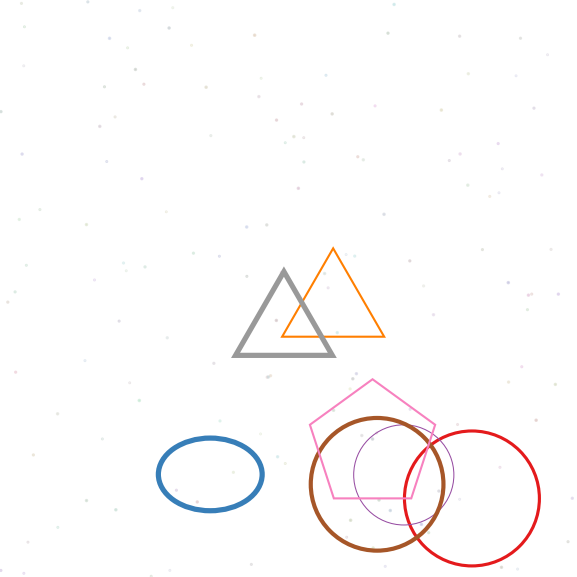[{"shape": "circle", "thickness": 1.5, "radius": 0.58, "center": [0.817, 0.136]}, {"shape": "oval", "thickness": 2.5, "radius": 0.45, "center": [0.364, 0.178]}, {"shape": "circle", "thickness": 0.5, "radius": 0.43, "center": [0.699, 0.177]}, {"shape": "triangle", "thickness": 1, "radius": 0.51, "center": [0.577, 0.467]}, {"shape": "circle", "thickness": 2, "radius": 0.57, "center": [0.653, 0.161]}, {"shape": "pentagon", "thickness": 1, "radius": 0.57, "center": [0.645, 0.228]}, {"shape": "triangle", "thickness": 2.5, "radius": 0.48, "center": [0.492, 0.432]}]